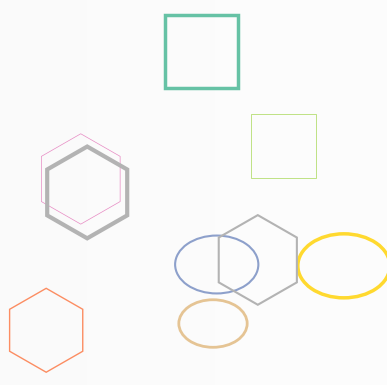[{"shape": "square", "thickness": 2.5, "radius": 0.47, "center": [0.52, 0.867]}, {"shape": "hexagon", "thickness": 1, "radius": 0.54, "center": [0.119, 0.142]}, {"shape": "oval", "thickness": 1.5, "radius": 0.54, "center": [0.559, 0.313]}, {"shape": "hexagon", "thickness": 0.5, "radius": 0.59, "center": [0.208, 0.535]}, {"shape": "square", "thickness": 0.5, "radius": 0.42, "center": [0.733, 0.621]}, {"shape": "oval", "thickness": 2.5, "radius": 0.59, "center": [0.887, 0.31]}, {"shape": "oval", "thickness": 2, "radius": 0.44, "center": [0.55, 0.16]}, {"shape": "hexagon", "thickness": 1.5, "radius": 0.58, "center": [0.665, 0.325]}, {"shape": "hexagon", "thickness": 3, "radius": 0.6, "center": [0.225, 0.5]}]